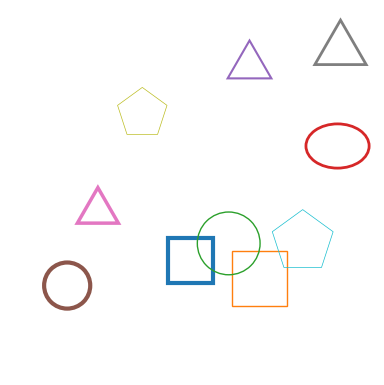[{"shape": "square", "thickness": 3, "radius": 0.29, "center": [0.495, 0.324]}, {"shape": "square", "thickness": 1, "radius": 0.36, "center": [0.673, 0.277]}, {"shape": "circle", "thickness": 1, "radius": 0.41, "center": [0.594, 0.368]}, {"shape": "oval", "thickness": 2, "radius": 0.41, "center": [0.877, 0.621]}, {"shape": "triangle", "thickness": 1.5, "radius": 0.33, "center": [0.648, 0.829]}, {"shape": "circle", "thickness": 3, "radius": 0.3, "center": [0.174, 0.258]}, {"shape": "triangle", "thickness": 2.5, "radius": 0.31, "center": [0.254, 0.451]}, {"shape": "triangle", "thickness": 2, "radius": 0.38, "center": [0.884, 0.871]}, {"shape": "pentagon", "thickness": 0.5, "radius": 0.34, "center": [0.37, 0.705]}, {"shape": "pentagon", "thickness": 0.5, "radius": 0.42, "center": [0.786, 0.372]}]